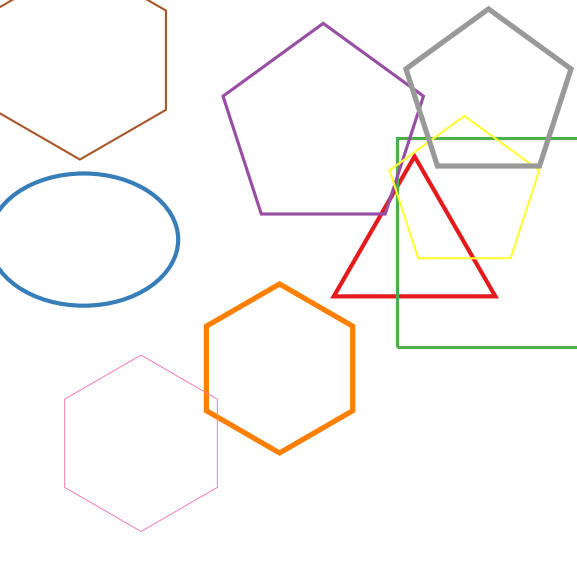[{"shape": "triangle", "thickness": 2, "radius": 0.81, "center": [0.718, 0.567]}, {"shape": "oval", "thickness": 2, "radius": 0.82, "center": [0.145, 0.584]}, {"shape": "square", "thickness": 1.5, "radius": 0.91, "center": [0.868, 0.579]}, {"shape": "pentagon", "thickness": 1.5, "radius": 0.91, "center": [0.56, 0.776]}, {"shape": "hexagon", "thickness": 2.5, "radius": 0.73, "center": [0.484, 0.361]}, {"shape": "pentagon", "thickness": 1, "radius": 0.68, "center": [0.804, 0.662]}, {"shape": "hexagon", "thickness": 1, "radius": 0.86, "center": [0.138, 0.895]}, {"shape": "hexagon", "thickness": 0.5, "radius": 0.76, "center": [0.244, 0.232]}, {"shape": "pentagon", "thickness": 2.5, "radius": 0.75, "center": [0.846, 0.833]}]